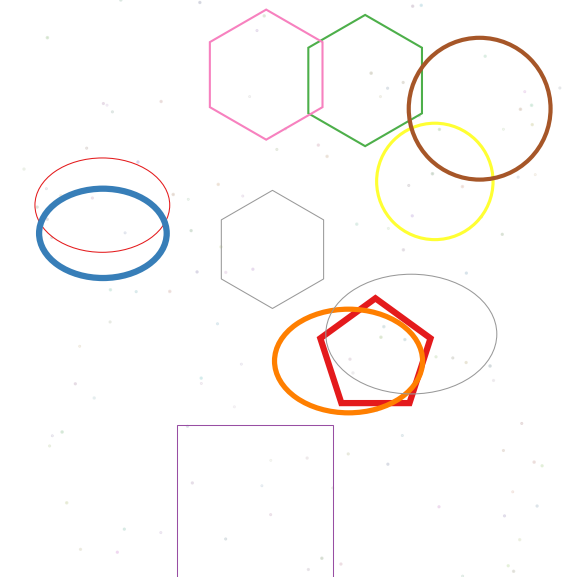[{"shape": "oval", "thickness": 0.5, "radius": 0.58, "center": [0.177, 0.644]}, {"shape": "pentagon", "thickness": 3, "radius": 0.5, "center": [0.65, 0.382]}, {"shape": "oval", "thickness": 3, "radius": 0.55, "center": [0.178, 0.595]}, {"shape": "hexagon", "thickness": 1, "radius": 0.57, "center": [0.632, 0.86]}, {"shape": "square", "thickness": 0.5, "radius": 0.68, "center": [0.441, 0.128]}, {"shape": "oval", "thickness": 2.5, "radius": 0.64, "center": [0.604, 0.374]}, {"shape": "circle", "thickness": 1.5, "radius": 0.5, "center": [0.753, 0.685]}, {"shape": "circle", "thickness": 2, "radius": 0.61, "center": [0.831, 0.811]}, {"shape": "hexagon", "thickness": 1, "radius": 0.56, "center": [0.461, 0.87]}, {"shape": "oval", "thickness": 0.5, "radius": 0.74, "center": [0.712, 0.421]}, {"shape": "hexagon", "thickness": 0.5, "radius": 0.51, "center": [0.472, 0.567]}]